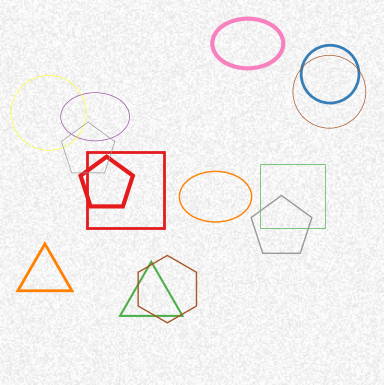[{"shape": "pentagon", "thickness": 3, "radius": 0.36, "center": [0.277, 0.522]}, {"shape": "square", "thickness": 2, "radius": 0.5, "center": [0.326, 0.507]}, {"shape": "circle", "thickness": 2, "radius": 0.38, "center": [0.857, 0.807]}, {"shape": "triangle", "thickness": 1.5, "radius": 0.47, "center": [0.393, 0.226]}, {"shape": "square", "thickness": 0.5, "radius": 0.42, "center": [0.76, 0.492]}, {"shape": "oval", "thickness": 0.5, "radius": 0.45, "center": [0.247, 0.697]}, {"shape": "triangle", "thickness": 2, "radius": 0.41, "center": [0.117, 0.285]}, {"shape": "oval", "thickness": 1, "radius": 0.47, "center": [0.56, 0.489]}, {"shape": "circle", "thickness": 0.5, "radius": 0.49, "center": [0.126, 0.707]}, {"shape": "hexagon", "thickness": 1, "radius": 0.44, "center": [0.435, 0.249]}, {"shape": "circle", "thickness": 0.5, "radius": 0.47, "center": [0.856, 0.762]}, {"shape": "oval", "thickness": 3, "radius": 0.46, "center": [0.644, 0.887]}, {"shape": "pentagon", "thickness": 1, "radius": 0.41, "center": [0.731, 0.409]}, {"shape": "pentagon", "thickness": 0.5, "radius": 0.36, "center": [0.229, 0.61]}]